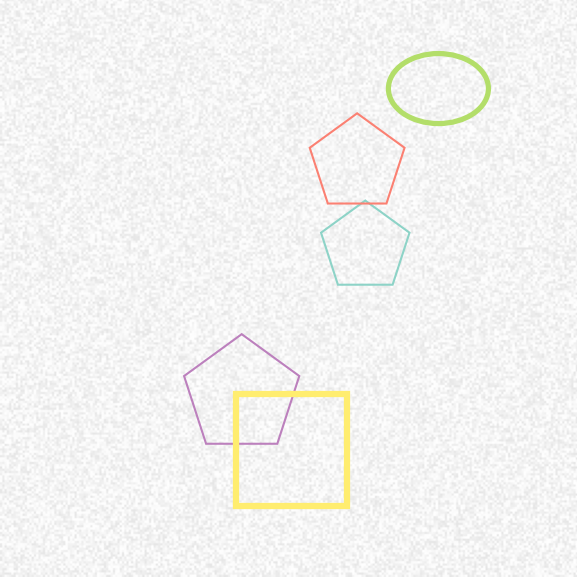[{"shape": "pentagon", "thickness": 1, "radius": 0.4, "center": [0.633, 0.571]}, {"shape": "pentagon", "thickness": 1, "radius": 0.43, "center": [0.618, 0.717]}, {"shape": "oval", "thickness": 2.5, "radius": 0.43, "center": [0.759, 0.846]}, {"shape": "pentagon", "thickness": 1, "radius": 0.52, "center": [0.419, 0.316]}, {"shape": "square", "thickness": 3, "radius": 0.48, "center": [0.505, 0.22]}]